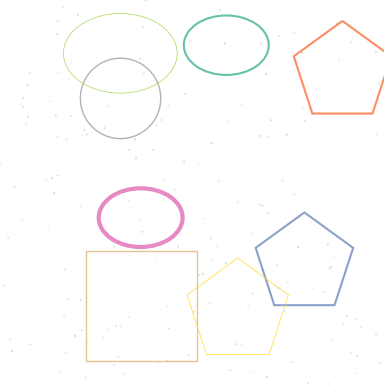[{"shape": "oval", "thickness": 1.5, "radius": 0.55, "center": [0.588, 0.883]}, {"shape": "pentagon", "thickness": 1.5, "radius": 0.66, "center": [0.889, 0.813]}, {"shape": "pentagon", "thickness": 1.5, "radius": 0.67, "center": [0.791, 0.315]}, {"shape": "oval", "thickness": 3, "radius": 0.54, "center": [0.365, 0.435]}, {"shape": "oval", "thickness": 0.5, "radius": 0.74, "center": [0.313, 0.861]}, {"shape": "pentagon", "thickness": 0.5, "radius": 0.69, "center": [0.618, 0.191]}, {"shape": "square", "thickness": 1, "radius": 0.72, "center": [0.367, 0.205]}, {"shape": "circle", "thickness": 1, "radius": 0.52, "center": [0.313, 0.744]}]